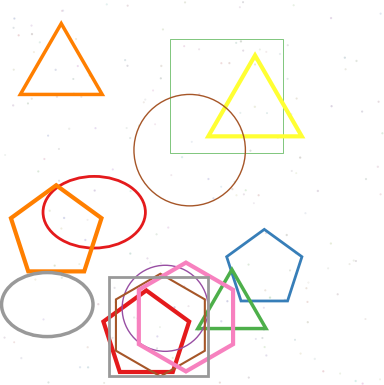[{"shape": "oval", "thickness": 2, "radius": 0.66, "center": [0.245, 0.449]}, {"shape": "pentagon", "thickness": 3, "radius": 0.59, "center": [0.38, 0.129]}, {"shape": "pentagon", "thickness": 2, "radius": 0.51, "center": [0.686, 0.301]}, {"shape": "triangle", "thickness": 2.5, "radius": 0.51, "center": [0.602, 0.198]}, {"shape": "square", "thickness": 0.5, "radius": 0.74, "center": [0.588, 0.751]}, {"shape": "circle", "thickness": 1, "radius": 0.56, "center": [0.429, 0.199]}, {"shape": "triangle", "thickness": 2.5, "radius": 0.61, "center": [0.159, 0.816]}, {"shape": "pentagon", "thickness": 3, "radius": 0.62, "center": [0.146, 0.395]}, {"shape": "triangle", "thickness": 3, "radius": 0.7, "center": [0.662, 0.716]}, {"shape": "hexagon", "thickness": 1.5, "radius": 0.67, "center": [0.417, 0.156]}, {"shape": "circle", "thickness": 1, "radius": 0.72, "center": [0.493, 0.61]}, {"shape": "hexagon", "thickness": 3, "radius": 0.71, "center": [0.483, 0.177]}, {"shape": "oval", "thickness": 2.5, "radius": 0.59, "center": [0.123, 0.209]}, {"shape": "square", "thickness": 2, "radius": 0.65, "center": [0.412, 0.152]}]